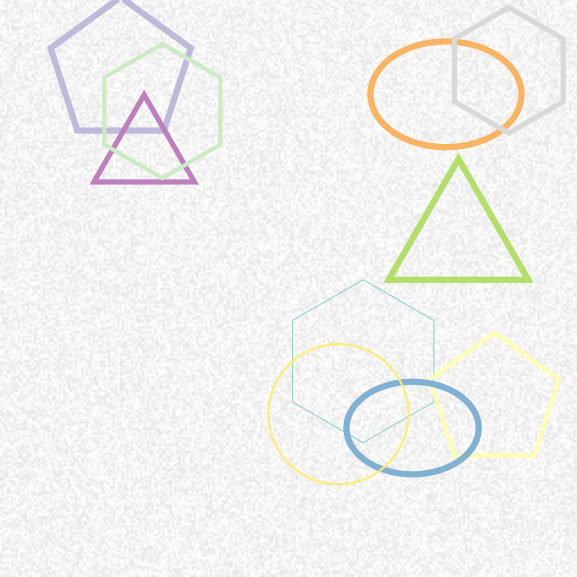[{"shape": "hexagon", "thickness": 0.5, "radius": 0.71, "center": [0.629, 0.374]}, {"shape": "pentagon", "thickness": 2, "radius": 0.59, "center": [0.856, 0.305]}, {"shape": "pentagon", "thickness": 3, "radius": 0.64, "center": [0.209, 0.876]}, {"shape": "oval", "thickness": 3, "radius": 0.57, "center": [0.714, 0.258]}, {"shape": "oval", "thickness": 3, "radius": 0.65, "center": [0.772, 0.836]}, {"shape": "triangle", "thickness": 3, "radius": 0.7, "center": [0.794, 0.584]}, {"shape": "hexagon", "thickness": 2.5, "radius": 0.54, "center": [0.881, 0.877]}, {"shape": "triangle", "thickness": 2.5, "radius": 0.5, "center": [0.25, 0.734]}, {"shape": "hexagon", "thickness": 2, "radius": 0.58, "center": [0.281, 0.807]}, {"shape": "circle", "thickness": 1, "radius": 0.61, "center": [0.586, 0.282]}]